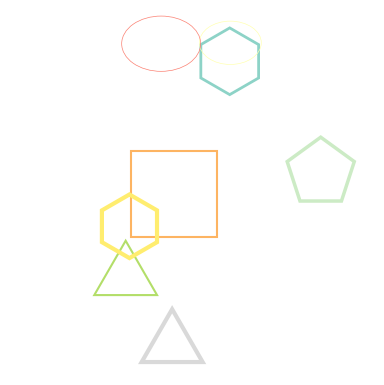[{"shape": "hexagon", "thickness": 2, "radius": 0.43, "center": [0.597, 0.841]}, {"shape": "oval", "thickness": 0.5, "radius": 0.4, "center": [0.598, 0.889]}, {"shape": "oval", "thickness": 0.5, "radius": 0.51, "center": [0.419, 0.886]}, {"shape": "square", "thickness": 1.5, "radius": 0.56, "center": [0.452, 0.496]}, {"shape": "triangle", "thickness": 1.5, "radius": 0.47, "center": [0.326, 0.281]}, {"shape": "triangle", "thickness": 3, "radius": 0.46, "center": [0.447, 0.105]}, {"shape": "pentagon", "thickness": 2.5, "radius": 0.46, "center": [0.833, 0.552]}, {"shape": "hexagon", "thickness": 3, "radius": 0.41, "center": [0.336, 0.412]}]